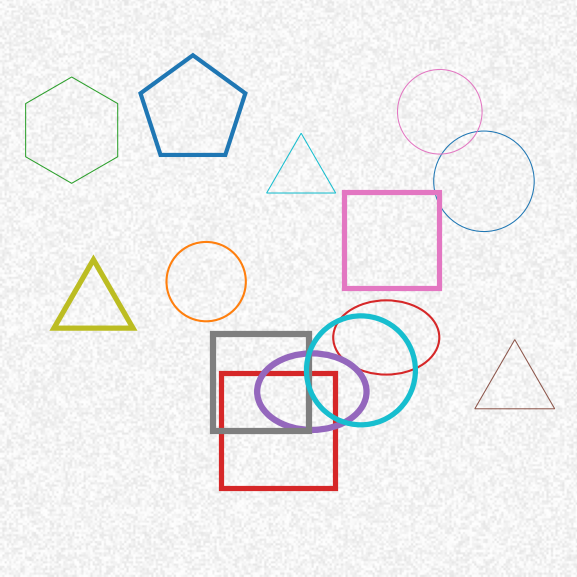[{"shape": "circle", "thickness": 0.5, "radius": 0.44, "center": [0.838, 0.685]}, {"shape": "pentagon", "thickness": 2, "radius": 0.48, "center": [0.334, 0.808]}, {"shape": "circle", "thickness": 1, "radius": 0.34, "center": [0.357, 0.511]}, {"shape": "hexagon", "thickness": 0.5, "radius": 0.46, "center": [0.124, 0.774]}, {"shape": "oval", "thickness": 1, "radius": 0.46, "center": [0.669, 0.415]}, {"shape": "square", "thickness": 2.5, "radius": 0.5, "center": [0.481, 0.254]}, {"shape": "oval", "thickness": 3, "radius": 0.47, "center": [0.54, 0.321]}, {"shape": "triangle", "thickness": 0.5, "radius": 0.4, "center": [0.891, 0.331]}, {"shape": "circle", "thickness": 0.5, "radius": 0.37, "center": [0.762, 0.806]}, {"shape": "square", "thickness": 2.5, "radius": 0.41, "center": [0.678, 0.584]}, {"shape": "square", "thickness": 3, "radius": 0.42, "center": [0.452, 0.337]}, {"shape": "triangle", "thickness": 2.5, "radius": 0.4, "center": [0.162, 0.47]}, {"shape": "triangle", "thickness": 0.5, "radius": 0.35, "center": [0.521, 0.699]}, {"shape": "circle", "thickness": 2.5, "radius": 0.47, "center": [0.625, 0.358]}]